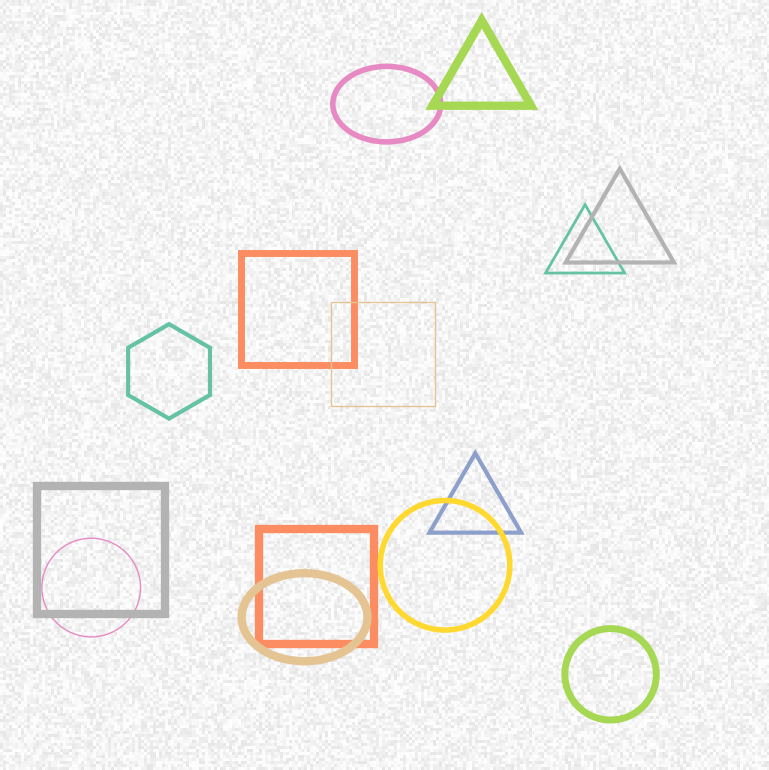[{"shape": "triangle", "thickness": 1, "radius": 0.3, "center": [0.76, 0.675]}, {"shape": "hexagon", "thickness": 1.5, "radius": 0.31, "center": [0.22, 0.518]}, {"shape": "square", "thickness": 2.5, "radius": 0.36, "center": [0.387, 0.599]}, {"shape": "square", "thickness": 3, "radius": 0.37, "center": [0.411, 0.238]}, {"shape": "triangle", "thickness": 1.5, "radius": 0.34, "center": [0.617, 0.343]}, {"shape": "circle", "thickness": 0.5, "radius": 0.32, "center": [0.118, 0.237]}, {"shape": "oval", "thickness": 2, "radius": 0.35, "center": [0.502, 0.865]}, {"shape": "circle", "thickness": 2.5, "radius": 0.3, "center": [0.793, 0.124]}, {"shape": "triangle", "thickness": 3, "radius": 0.37, "center": [0.626, 0.9]}, {"shape": "circle", "thickness": 2, "radius": 0.42, "center": [0.578, 0.266]}, {"shape": "square", "thickness": 0.5, "radius": 0.34, "center": [0.497, 0.541]}, {"shape": "oval", "thickness": 3, "radius": 0.41, "center": [0.395, 0.198]}, {"shape": "square", "thickness": 3, "radius": 0.41, "center": [0.132, 0.285]}, {"shape": "triangle", "thickness": 1.5, "radius": 0.41, "center": [0.805, 0.7]}]